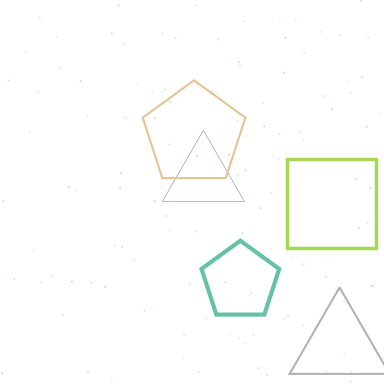[{"shape": "pentagon", "thickness": 3, "radius": 0.53, "center": [0.624, 0.269]}, {"shape": "triangle", "thickness": 0.5, "radius": 0.62, "center": [0.528, 0.538]}, {"shape": "square", "thickness": 2.5, "radius": 0.58, "center": [0.861, 0.471]}, {"shape": "pentagon", "thickness": 1.5, "radius": 0.7, "center": [0.504, 0.651]}, {"shape": "triangle", "thickness": 1.5, "radius": 0.75, "center": [0.882, 0.104]}]